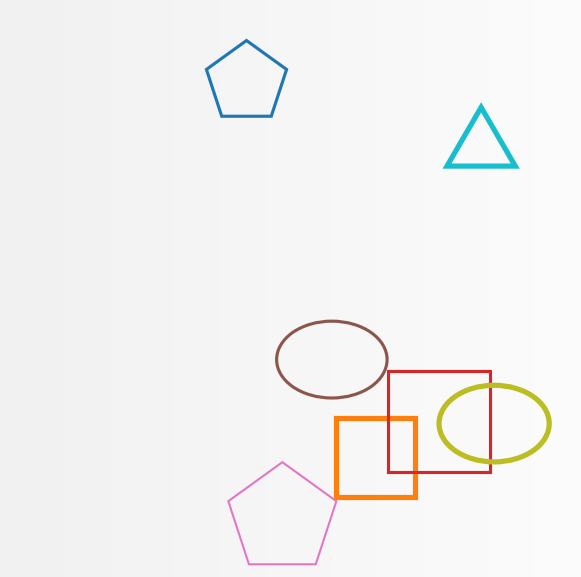[{"shape": "pentagon", "thickness": 1.5, "radius": 0.36, "center": [0.424, 0.856]}, {"shape": "square", "thickness": 2.5, "radius": 0.34, "center": [0.646, 0.206]}, {"shape": "square", "thickness": 1.5, "radius": 0.44, "center": [0.755, 0.269]}, {"shape": "oval", "thickness": 1.5, "radius": 0.48, "center": [0.571, 0.376]}, {"shape": "pentagon", "thickness": 1, "radius": 0.49, "center": [0.486, 0.101]}, {"shape": "oval", "thickness": 2.5, "radius": 0.47, "center": [0.85, 0.266]}, {"shape": "triangle", "thickness": 2.5, "radius": 0.34, "center": [0.828, 0.745]}]